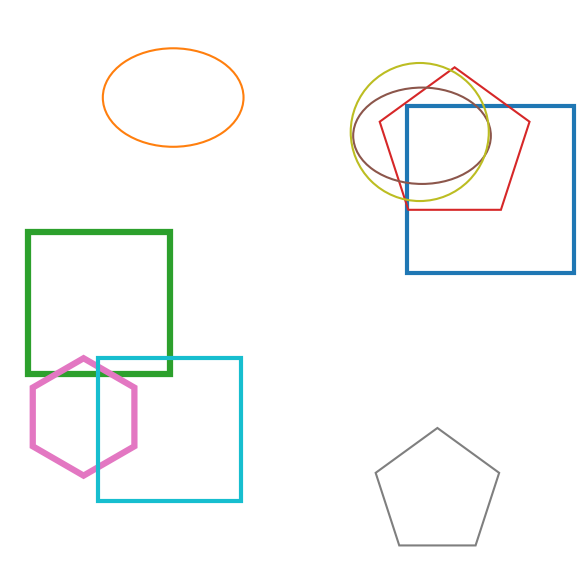[{"shape": "square", "thickness": 2, "radius": 0.72, "center": [0.849, 0.671]}, {"shape": "oval", "thickness": 1, "radius": 0.61, "center": [0.3, 0.83]}, {"shape": "square", "thickness": 3, "radius": 0.62, "center": [0.172, 0.475]}, {"shape": "pentagon", "thickness": 1, "radius": 0.68, "center": [0.787, 0.746]}, {"shape": "oval", "thickness": 1, "radius": 0.6, "center": [0.731, 0.764]}, {"shape": "hexagon", "thickness": 3, "radius": 0.51, "center": [0.145, 0.277]}, {"shape": "pentagon", "thickness": 1, "radius": 0.56, "center": [0.757, 0.146]}, {"shape": "circle", "thickness": 1, "radius": 0.6, "center": [0.727, 0.771]}, {"shape": "square", "thickness": 2, "radius": 0.62, "center": [0.293, 0.255]}]